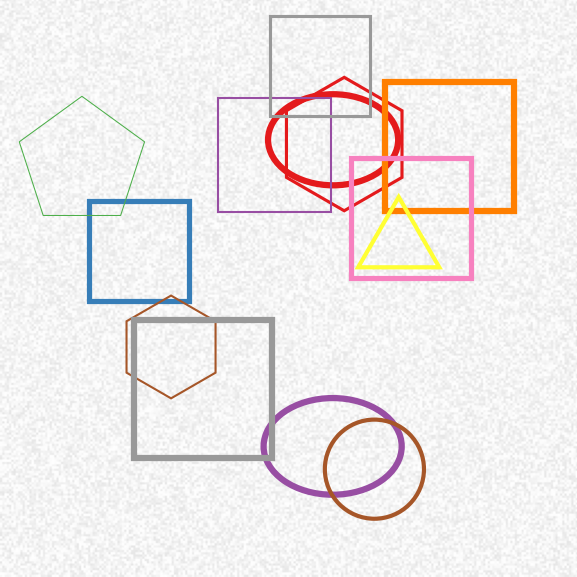[{"shape": "hexagon", "thickness": 1.5, "radius": 0.58, "center": [0.596, 0.75]}, {"shape": "oval", "thickness": 3, "radius": 0.56, "center": [0.577, 0.757]}, {"shape": "square", "thickness": 2.5, "radius": 0.43, "center": [0.241, 0.564]}, {"shape": "pentagon", "thickness": 0.5, "radius": 0.57, "center": [0.142, 0.718]}, {"shape": "oval", "thickness": 3, "radius": 0.6, "center": [0.576, 0.226]}, {"shape": "square", "thickness": 1, "radius": 0.49, "center": [0.475, 0.731]}, {"shape": "square", "thickness": 3, "radius": 0.56, "center": [0.778, 0.746]}, {"shape": "triangle", "thickness": 2, "radius": 0.41, "center": [0.69, 0.577]}, {"shape": "hexagon", "thickness": 1, "radius": 0.44, "center": [0.296, 0.398]}, {"shape": "circle", "thickness": 2, "radius": 0.43, "center": [0.648, 0.187]}, {"shape": "square", "thickness": 2.5, "radius": 0.52, "center": [0.712, 0.622]}, {"shape": "square", "thickness": 1.5, "radius": 0.43, "center": [0.554, 0.885]}, {"shape": "square", "thickness": 3, "radius": 0.6, "center": [0.351, 0.325]}]